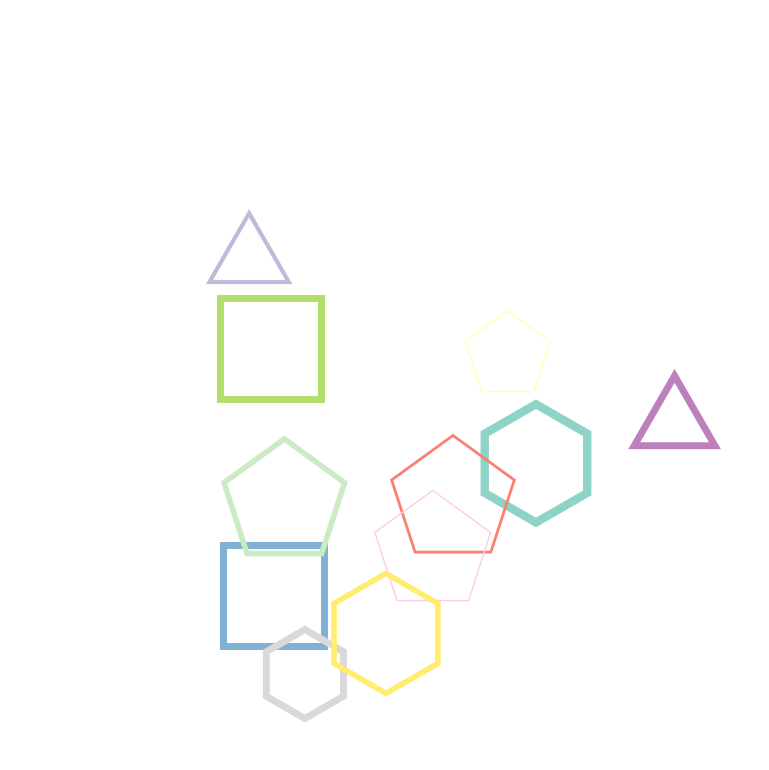[{"shape": "hexagon", "thickness": 3, "radius": 0.38, "center": [0.696, 0.398]}, {"shape": "pentagon", "thickness": 0.5, "radius": 0.29, "center": [0.66, 0.538]}, {"shape": "triangle", "thickness": 1.5, "radius": 0.3, "center": [0.324, 0.663]}, {"shape": "pentagon", "thickness": 1, "radius": 0.42, "center": [0.588, 0.351]}, {"shape": "square", "thickness": 2.5, "radius": 0.33, "center": [0.355, 0.227]}, {"shape": "square", "thickness": 2.5, "radius": 0.33, "center": [0.351, 0.547]}, {"shape": "pentagon", "thickness": 0.5, "radius": 0.4, "center": [0.562, 0.284]}, {"shape": "hexagon", "thickness": 2.5, "radius": 0.29, "center": [0.396, 0.125]}, {"shape": "triangle", "thickness": 2.5, "radius": 0.3, "center": [0.876, 0.451]}, {"shape": "pentagon", "thickness": 2, "radius": 0.41, "center": [0.369, 0.348]}, {"shape": "hexagon", "thickness": 2, "radius": 0.39, "center": [0.501, 0.177]}]